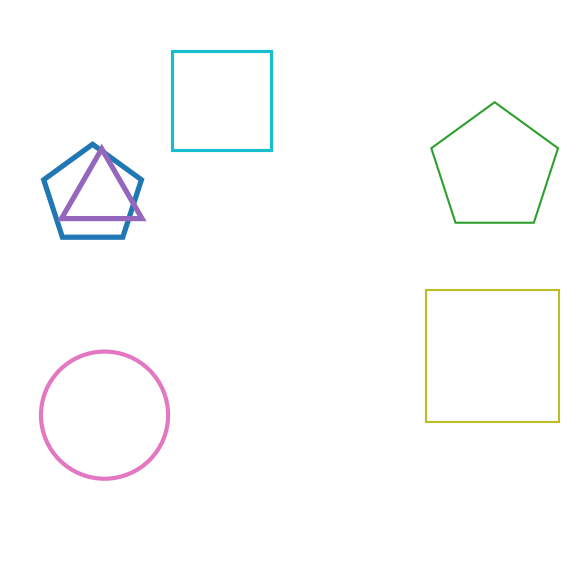[{"shape": "pentagon", "thickness": 2.5, "radius": 0.44, "center": [0.16, 0.66]}, {"shape": "pentagon", "thickness": 1, "radius": 0.58, "center": [0.857, 0.707]}, {"shape": "triangle", "thickness": 2.5, "radius": 0.4, "center": [0.176, 0.661]}, {"shape": "circle", "thickness": 2, "radius": 0.55, "center": [0.181, 0.28]}, {"shape": "square", "thickness": 1, "radius": 0.57, "center": [0.853, 0.383]}, {"shape": "square", "thickness": 1.5, "radius": 0.43, "center": [0.383, 0.825]}]